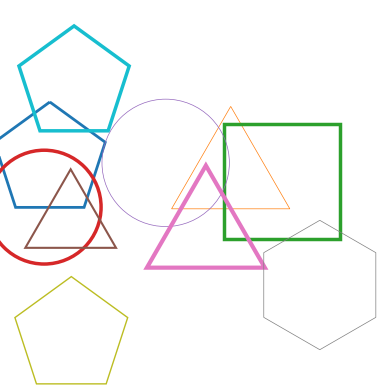[{"shape": "pentagon", "thickness": 2, "radius": 0.76, "center": [0.129, 0.584]}, {"shape": "triangle", "thickness": 0.5, "radius": 0.89, "center": [0.599, 0.546]}, {"shape": "square", "thickness": 2.5, "radius": 0.75, "center": [0.733, 0.529]}, {"shape": "circle", "thickness": 2.5, "radius": 0.74, "center": [0.115, 0.462]}, {"shape": "circle", "thickness": 0.5, "radius": 0.83, "center": [0.43, 0.577]}, {"shape": "triangle", "thickness": 1.5, "radius": 0.68, "center": [0.184, 0.424]}, {"shape": "triangle", "thickness": 3, "radius": 0.88, "center": [0.535, 0.393]}, {"shape": "hexagon", "thickness": 0.5, "radius": 0.84, "center": [0.831, 0.26]}, {"shape": "pentagon", "thickness": 1, "radius": 0.77, "center": [0.185, 0.128]}, {"shape": "pentagon", "thickness": 2.5, "radius": 0.75, "center": [0.192, 0.782]}]